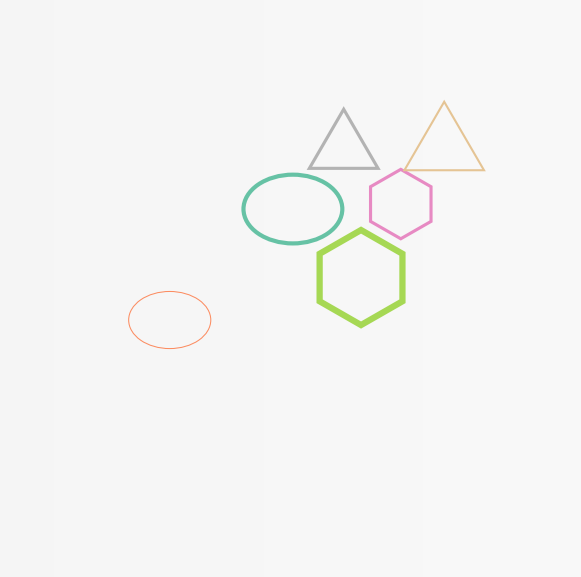[{"shape": "oval", "thickness": 2, "radius": 0.43, "center": [0.504, 0.637]}, {"shape": "oval", "thickness": 0.5, "radius": 0.35, "center": [0.292, 0.445]}, {"shape": "hexagon", "thickness": 1.5, "radius": 0.3, "center": [0.69, 0.646]}, {"shape": "hexagon", "thickness": 3, "radius": 0.41, "center": [0.621, 0.519]}, {"shape": "triangle", "thickness": 1, "radius": 0.4, "center": [0.764, 0.744]}, {"shape": "triangle", "thickness": 1.5, "radius": 0.34, "center": [0.591, 0.742]}]